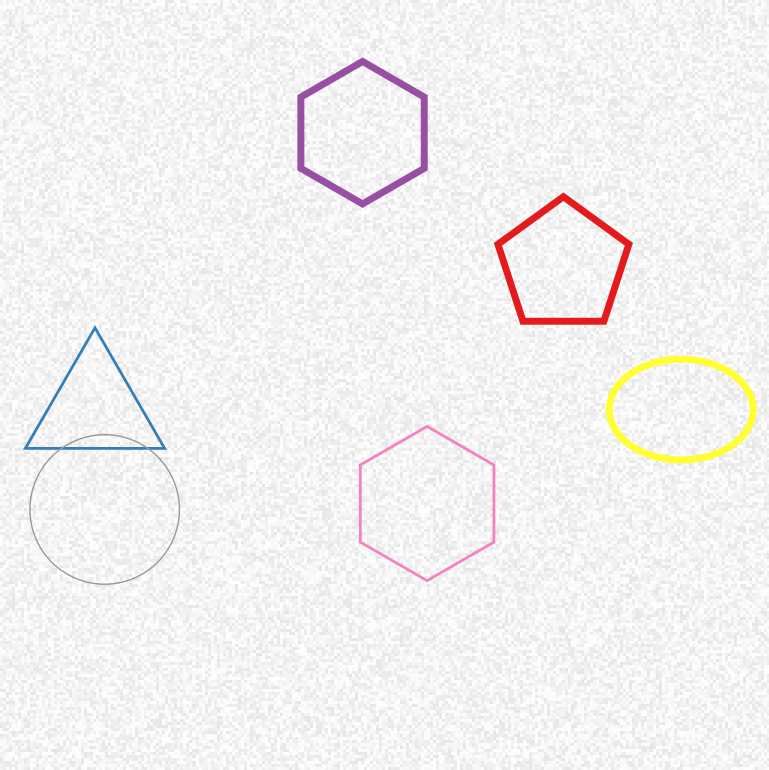[{"shape": "pentagon", "thickness": 2.5, "radius": 0.45, "center": [0.732, 0.655]}, {"shape": "triangle", "thickness": 1, "radius": 0.52, "center": [0.123, 0.47]}, {"shape": "hexagon", "thickness": 2.5, "radius": 0.46, "center": [0.471, 0.828]}, {"shape": "oval", "thickness": 2.5, "radius": 0.47, "center": [0.885, 0.468]}, {"shape": "hexagon", "thickness": 1, "radius": 0.5, "center": [0.555, 0.346]}, {"shape": "circle", "thickness": 0.5, "radius": 0.49, "center": [0.136, 0.338]}]